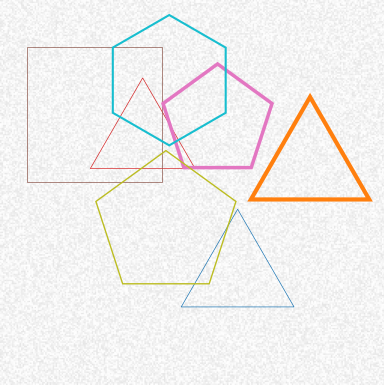[{"shape": "triangle", "thickness": 0.5, "radius": 0.85, "center": [0.617, 0.287]}, {"shape": "triangle", "thickness": 3, "radius": 0.89, "center": [0.805, 0.571]}, {"shape": "triangle", "thickness": 0.5, "radius": 0.79, "center": [0.371, 0.641]}, {"shape": "square", "thickness": 0.5, "radius": 0.88, "center": [0.245, 0.703]}, {"shape": "pentagon", "thickness": 2.5, "radius": 0.74, "center": [0.565, 0.685]}, {"shape": "pentagon", "thickness": 1, "radius": 0.96, "center": [0.431, 0.418]}, {"shape": "hexagon", "thickness": 1.5, "radius": 0.85, "center": [0.44, 0.792]}]